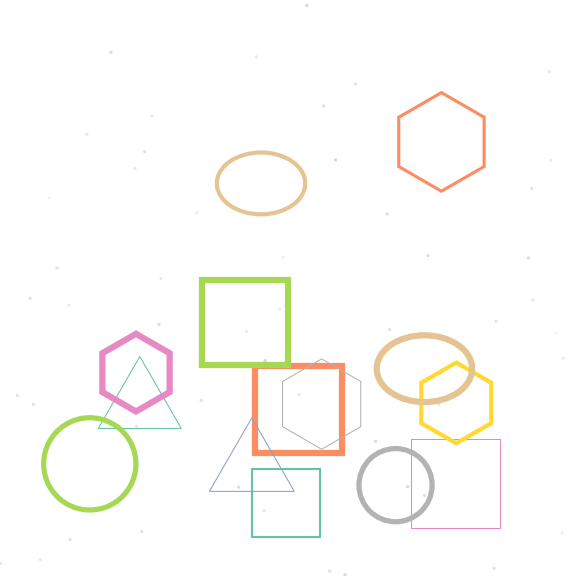[{"shape": "triangle", "thickness": 0.5, "radius": 0.42, "center": [0.242, 0.299]}, {"shape": "square", "thickness": 1, "radius": 0.29, "center": [0.495, 0.128]}, {"shape": "hexagon", "thickness": 1.5, "radius": 0.43, "center": [0.764, 0.753]}, {"shape": "square", "thickness": 3, "radius": 0.38, "center": [0.517, 0.291]}, {"shape": "triangle", "thickness": 0.5, "radius": 0.42, "center": [0.436, 0.191]}, {"shape": "hexagon", "thickness": 3, "radius": 0.34, "center": [0.236, 0.354]}, {"shape": "square", "thickness": 0.5, "radius": 0.39, "center": [0.789, 0.162]}, {"shape": "square", "thickness": 3, "radius": 0.37, "center": [0.424, 0.441]}, {"shape": "circle", "thickness": 2.5, "radius": 0.4, "center": [0.155, 0.196]}, {"shape": "hexagon", "thickness": 2, "radius": 0.35, "center": [0.79, 0.301]}, {"shape": "oval", "thickness": 3, "radius": 0.41, "center": [0.735, 0.361]}, {"shape": "oval", "thickness": 2, "radius": 0.38, "center": [0.452, 0.682]}, {"shape": "hexagon", "thickness": 0.5, "radius": 0.39, "center": [0.557, 0.299]}, {"shape": "circle", "thickness": 2.5, "radius": 0.32, "center": [0.685, 0.159]}]